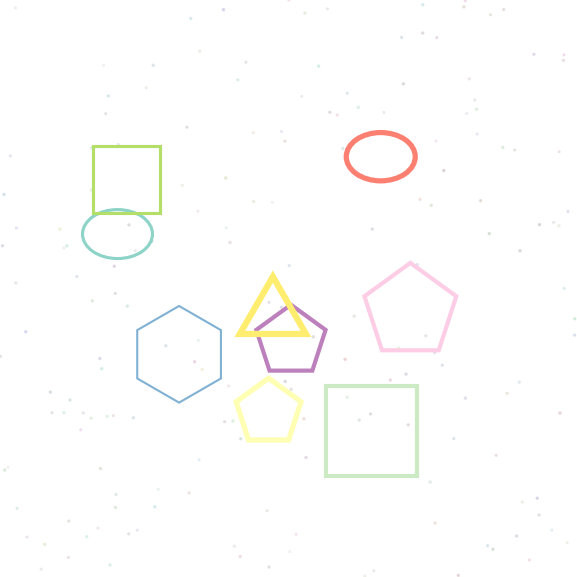[{"shape": "oval", "thickness": 1.5, "radius": 0.3, "center": [0.203, 0.594]}, {"shape": "pentagon", "thickness": 2.5, "radius": 0.3, "center": [0.465, 0.285]}, {"shape": "oval", "thickness": 2.5, "radius": 0.3, "center": [0.659, 0.728]}, {"shape": "hexagon", "thickness": 1, "radius": 0.42, "center": [0.31, 0.386]}, {"shape": "square", "thickness": 1.5, "radius": 0.29, "center": [0.219, 0.688]}, {"shape": "pentagon", "thickness": 2, "radius": 0.42, "center": [0.711, 0.46]}, {"shape": "pentagon", "thickness": 2, "radius": 0.32, "center": [0.504, 0.408]}, {"shape": "square", "thickness": 2, "radius": 0.39, "center": [0.644, 0.253]}, {"shape": "triangle", "thickness": 3, "radius": 0.33, "center": [0.473, 0.454]}]